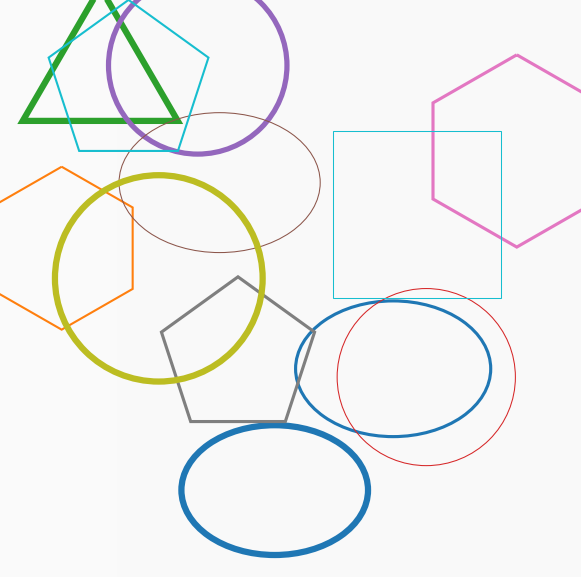[{"shape": "oval", "thickness": 3, "radius": 0.8, "center": [0.473, 0.15]}, {"shape": "oval", "thickness": 1.5, "radius": 0.84, "center": [0.676, 0.361]}, {"shape": "hexagon", "thickness": 1, "radius": 0.71, "center": [0.106, 0.569]}, {"shape": "triangle", "thickness": 3, "radius": 0.77, "center": [0.172, 0.867]}, {"shape": "circle", "thickness": 0.5, "radius": 0.77, "center": [0.733, 0.346]}, {"shape": "circle", "thickness": 2.5, "radius": 0.77, "center": [0.34, 0.886]}, {"shape": "oval", "thickness": 0.5, "radius": 0.87, "center": [0.378, 0.683]}, {"shape": "hexagon", "thickness": 1.5, "radius": 0.83, "center": [0.889, 0.738]}, {"shape": "pentagon", "thickness": 1.5, "radius": 0.69, "center": [0.409, 0.381]}, {"shape": "circle", "thickness": 3, "radius": 0.89, "center": [0.273, 0.517]}, {"shape": "square", "thickness": 0.5, "radius": 0.72, "center": [0.717, 0.628]}, {"shape": "pentagon", "thickness": 1, "radius": 0.72, "center": [0.221, 0.855]}]